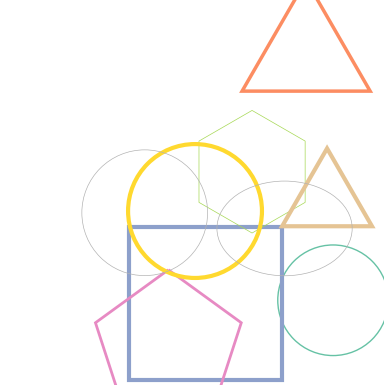[{"shape": "circle", "thickness": 1, "radius": 0.72, "center": [0.865, 0.22]}, {"shape": "triangle", "thickness": 2.5, "radius": 0.96, "center": [0.795, 0.859]}, {"shape": "square", "thickness": 3, "radius": 0.99, "center": [0.535, 0.212]}, {"shape": "pentagon", "thickness": 2, "radius": 1.0, "center": [0.437, 0.1]}, {"shape": "hexagon", "thickness": 0.5, "radius": 0.8, "center": [0.655, 0.554]}, {"shape": "circle", "thickness": 3, "radius": 0.87, "center": [0.507, 0.452]}, {"shape": "triangle", "thickness": 3, "radius": 0.67, "center": [0.85, 0.48]}, {"shape": "circle", "thickness": 0.5, "radius": 0.82, "center": [0.376, 0.447]}, {"shape": "oval", "thickness": 0.5, "radius": 0.88, "center": [0.739, 0.407]}]